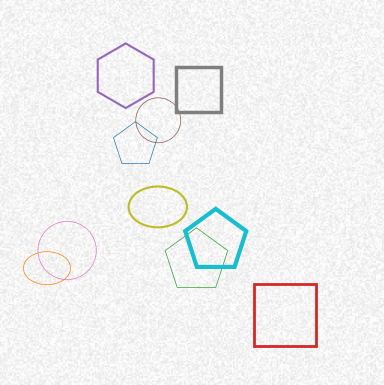[{"shape": "pentagon", "thickness": 0.5, "radius": 0.3, "center": [0.352, 0.624]}, {"shape": "oval", "thickness": 0.5, "radius": 0.31, "center": [0.122, 0.303]}, {"shape": "pentagon", "thickness": 0.5, "radius": 0.43, "center": [0.51, 0.323]}, {"shape": "square", "thickness": 2, "radius": 0.4, "center": [0.741, 0.181]}, {"shape": "hexagon", "thickness": 1.5, "radius": 0.42, "center": [0.327, 0.803]}, {"shape": "circle", "thickness": 0.5, "radius": 0.29, "center": [0.411, 0.688]}, {"shape": "circle", "thickness": 0.5, "radius": 0.38, "center": [0.174, 0.349]}, {"shape": "square", "thickness": 2.5, "radius": 0.29, "center": [0.516, 0.768]}, {"shape": "oval", "thickness": 1.5, "radius": 0.38, "center": [0.41, 0.463]}, {"shape": "pentagon", "thickness": 3, "radius": 0.42, "center": [0.56, 0.374]}]